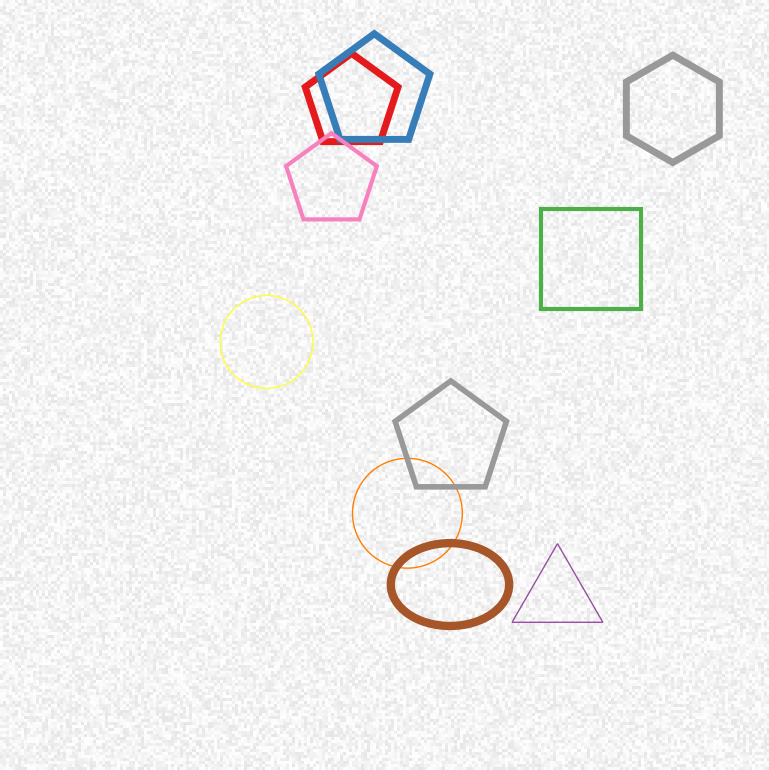[{"shape": "pentagon", "thickness": 2.5, "radius": 0.32, "center": [0.457, 0.867]}, {"shape": "pentagon", "thickness": 2.5, "radius": 0.38, "center": [0.486, 0.88]}, {"shape": "square", "thickness": 1.5, "radius": 0.33, "center": [0.768, 0.663]}, {"shape": "triangle", "thickness": 0.5, "radius": 0.34, "center": [0.724, 0.226]}, {"shape": "circle", "thickness": 0.5, "radius": 0.36, "center": [0.529, 0.333]}, {"shape": "circle", "thickness": 0.5, "radius": 0.3, "center": [0.346, 0.556]}, {"shape": "oval", "thickness": 3, "radius": 0.38, "center": [0.584, 0.241]}, {"shape": "pentagon", "thickness": 1.5, "radius": 0.31, "center": [0.43, 0.765]}, {"shape": "hexagon", "thickness": 2.5, "radius": 0.35, "center": [0.874, 0.859]}, {"shape": "pentagon", "thickness": 2, "radius": 0.38, "center": [0.585, 0.429]}]